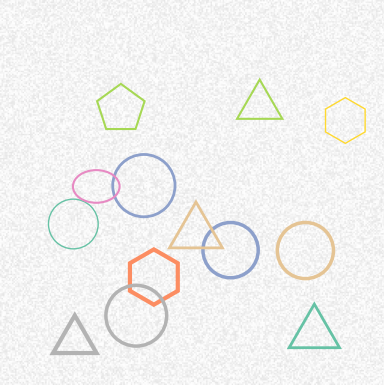[{"shape": "triangle", "thickness": 2, "radius": 0.38, "center": [0.816, 0.135]}, {"shape": "circle", "thickness": 1, "radius": 0.32, "center": [0.19, 0.418]}, {"shape": "hexagon", "thickness": 3, "radius": 0.36, "center": [0.4, 0.28]}, {"shape": "circle", "thickness": 2, "radius": 0.4, "center": [0.374, 0.518]}, {"shape": "circle", "thickness": 2.5, "radius": 0.36, "center": [0.599, 0.35]}, {"shape": "oval", "thickness": 1.5, "radius": 0.3, "center": [0.25, 0.516]}, {"shape": "pentagon", "thickness": 1.5, "radius": 0.32, "center": [0.314, 0.717]}, {"shape": "triangle", "thickness": 1.5, "radius": 0.34, "center": [0.675, 0.725]}, {"shape": "hexagon", "thickness": 1, "radius": 0.3, "center": [0.897, 0.687]}, {"shape": "circle", "thickness": 2.5, "radius": 0.36, "center": [0.793, 0.349]}, {"shape": "triangle", "thickness": 2, "radius": 0.4, "center": [0.509, 0.396]}, {"shape": "circle", "thickness": 2.5, "radius": 0.39, "center": [0.354, 0.18]}, {"shape": "triangle", "thickness": 3, "radius": 0.33, "center": [0.194, 0.116]}]